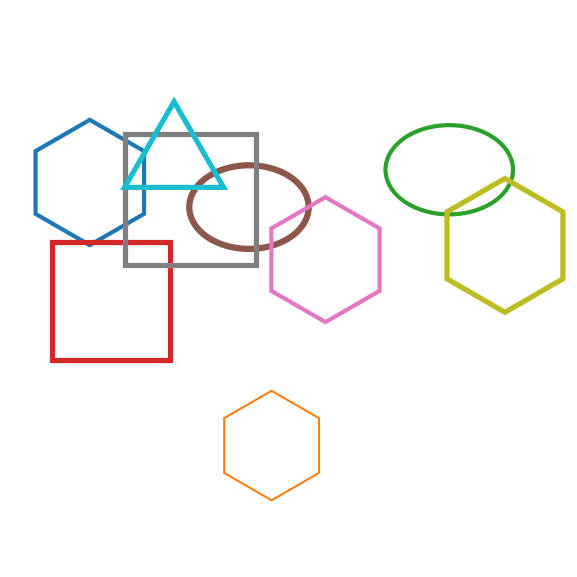[{"shape": "hexagon", "thickness": 2, "radius": 0.54, "center": [0.156, 0.683]}, {"shape": "hexagon", "thickness": 1, "radius": 0.47, "center": [0.47, 0.228]}, {"shape": "oval", "thickness": 2, "radius": 0.55, "center": [0.778, 0.705]}, {"shape": "square", "thickness": 2.5, "radius": 0.51, "center": [0.193, 0.478]}, {"shape": "oval", "thickness": 3, "radius": 0.52, "center": [0.431, 0.641]}, {"shape": "hexagon", "thickness": 2, "radius": 0.54, "center": [0.564, 0.55]}, {"shape": "square", "thickness": 2.5, "radius": 0.57, "center": [0.33, 0.654]}, {"shape": "hexagon", "thickness": 2.5, "radius": 0.58, "center": [0.874, 0.574]}, {"shape": "triangle", "thickness": 2.5, "radius": 0.5, "center": [0.301, 0.724]}]